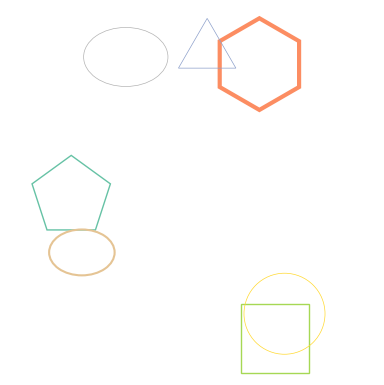[{"shape": "pentagon", "thickness": 1, "radius": 0.54, "center": [0.185, 0.489]}, {"shape": "hexagon", "thickness": 3, "radius": 0.6, "center": [0.674, 0.833]}, {"shape": "triangle", "thickness": 0.5, "radius": 0.43, "center": [0.538, 0.866]}, {"shape": "square", "thickness": 1, "radius": 0.44, "center": [0.715, 0.121]}, {"shape": "circle", "thickness": 0.5, "radius": 0.53, "center": [0.739, 0.185]}, {"shape": "oval", "thickness": 1.5, "radius": 0.43, "center": [0.213, 0.344]}, {"shape": "oval", "thickness": 0.5, "radius": 0.55, "center": [0.327, 0.852]}]